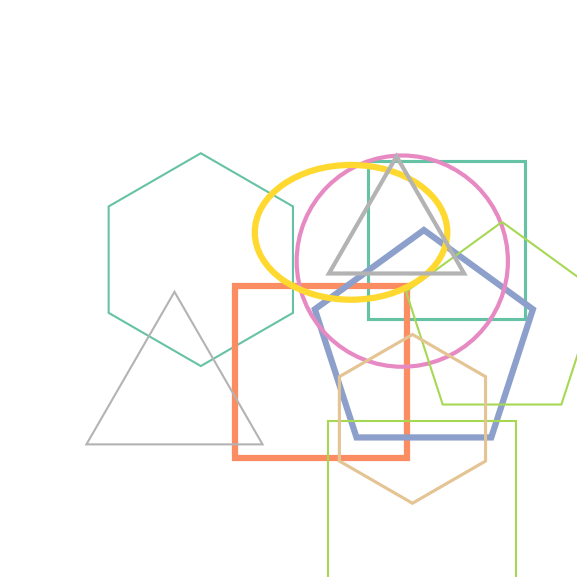[{"shape": "square", "thickness": 1.5, "radius": 0.68, "center": [0.773, 0.583]}, {"shape": "hexagon", "thickness": 1, "radius": 0.92, "center": [0.348, 0.55]}, {"shape": "square", "thickness": 3, "radius": 0.74, "center": [0.556, 0.355]}, {"shape": "pentagon", "thickness": 3, "radius": 0.99, "center": [0.734, 0.402]}, {"shape": "circle", "thickness": 2, "radius": 0.91, "center": [0.697, 0.547]}, {"shape": "pentagon", "thickness": 1, "radius": 0.87, "center": [0.869, 0.44]}, {"shape": "square", "thickness": 1, "radius": 0.82, "center": [0.731, 0.106]}, {"shape": "oval", "thickness": 3, "radius": 0.83, "center": [0.608, 0.597]}, {"shape": "hexagon", "thickness": 1.5, "radius": 0.73, "center": [0.714, 0.274]}, {"shape": "triangle", "thickness": 1, "radius": 0.88, "center": [0.302, 0.318]}, {"shape": "triangle", "thickness": 2, "radius": 0.68, "center": [0.687, 0.593]}]